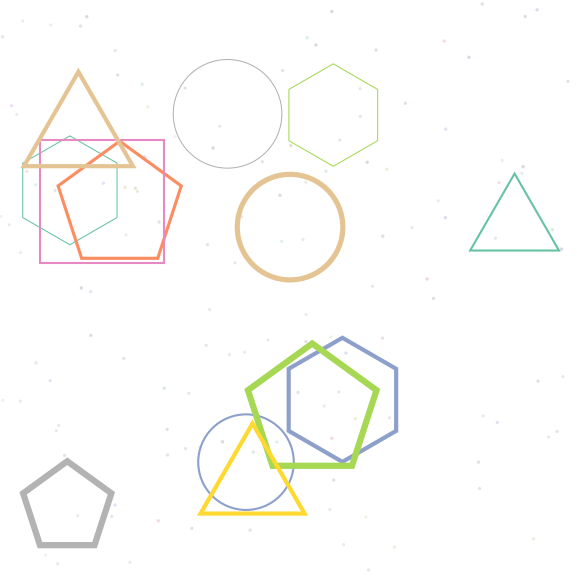[{"shape": "triangle", "thickness": 1, "radius": 0.44, "center": [0.891, 0.61]}, {"shape": "hexagon", "thickness": 0.5, "radius": 0.47, "center": [0.121, 0.67]}, {"shape": "pentagon", "thickness": 1.5, "radius": 0.56, "center": [0.207, 0.643]}, {"shape": "hexagon", "thickness": 2, "radius": 0.54, "center": [0.593, 0.307]}, {"shape": "circle", "thickness": 1, "radius": 0.41, "center": [0.426, 0.199]}, {"shape": "square", "thickness": 1, "radius": 0.53, "center": [0.177, 0.65]}, {"shape": "pentagon", "thickness": 3, "radius": 0.59, "center": [0.541, 0.287]}, {"shape": "hexagon", "thickness": 0.5, "radius": 0.44, "center": [0.577, 0.8]}, {"shape": "triangle", "thickness": 2, "radius": 0.52, "center": [0.437, 0.162]}, {"shape": "circle", "thickness": 2.5, "radius": 0.46, "center": [0.502, 0.606]}, {"shape": "triangle", "thickness": 2, "radius": 0.54, "center": [0.136, 0.766]}, {"shape": "pentagon", "thickness": 3, "radius": 0.4, "center": [0.116, 0.12]}, {"shape": "circle", "thickness": 0.5, "radius": 0.47, "center": [0.394, 0.802]}]